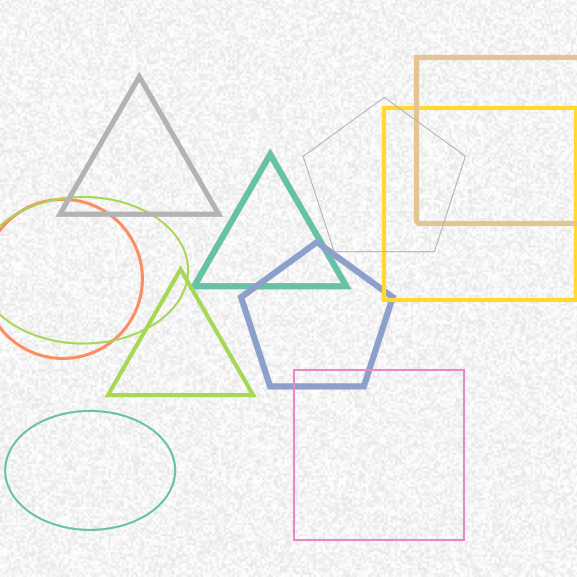[{"shape": "oval", "thickness": 1, "radius": 0.74, "center": [0.156, 0.185]}, {"shape": "triangle", "thickness": 3, "radius": 0.76, "center": [0.468, 0.58]}, {"shape": "circle", "thickness": 1.5, "radius": 0.69, "center": [0.109, 0.516]}, {"shape": "pentagon", "thickness": 3, "radius": 0.69, "center": [0.549, 0.442]}, {"shape": "square", "thickness": 1, "radius": 0.73, "center": [0.656, 0.211]}, {"shape": "triangle", "thickness": 2, "radius": 0.73, "center": [0.313, 0.388]}, {"shape": "oval", "thickness": 1, "radius": 0.91, "center": [0.144, 0.531]}, {"shape": "square", "thickness": 2, "radius": 0.83, "center": [0.831, 0.646]}, {"shape": "square", "thickness": 2.5, "radius": 0.72, "center": [0.865, 0.757]}, {"shape": "triangle", "thickness": 2.5, "radius": 0.79, "center": [0.241, 0.708]}, {"shape": "pentagon", "thickness": 0.5, "radius": 0.74, "center": [0.665, 0.683]}]